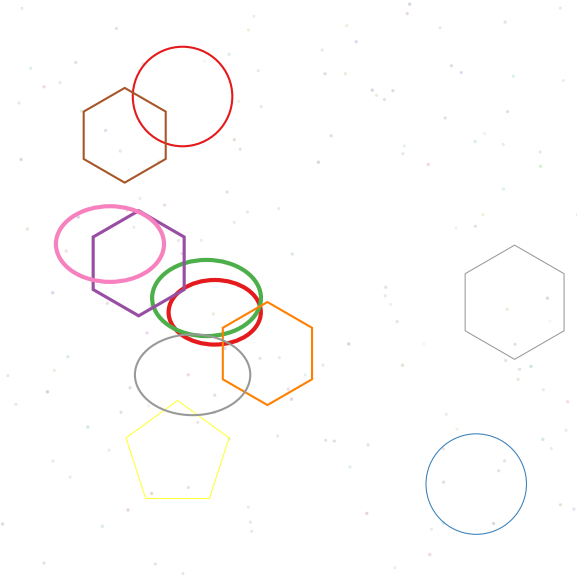[{"shape": "circle", "thickness": 1, "radius": 0.43, "center": [0.316, 0.832]}, {"shape": "oval", "thickness": 2, "radius": 0.4, "center": [0.372, 0.458]}, {"shape": "circle", "thickness": 0.5, "radius": 0.43, "center": [0.825, 0.161]}, {"shape": "oval", "thickness": 2, "radius": 0.47, "center": [0.358, 0.483]}, {"shape": "hexagon", "thickness": 1.5, "radius": 0.45, "center": [0.24, 0.543]}, {"shape": "hexagon", "thickness": 1, "radius": 0.45, "center": [0.463, 0.387]}, {"shape": "pentagon", "thickness": 0.5, "radius": 0.47, "center": [0.307, 0.212]}, {"shape": "hexagon", "thickness": 1, "radius": 0.41, "center": [0.216, 0.765]}, {"shape": "oval", "thickness": 2, "radius": 0.47, "center": [0.19, 0.577]}, {"shape": "hexagon", "thickness": 0.5, "radius": 0.49, "center": [0.891, 0.476]}, {"shape": "oval", "thickness": 1, "radius": 0.5, "center": [0.334, 0.35]}]